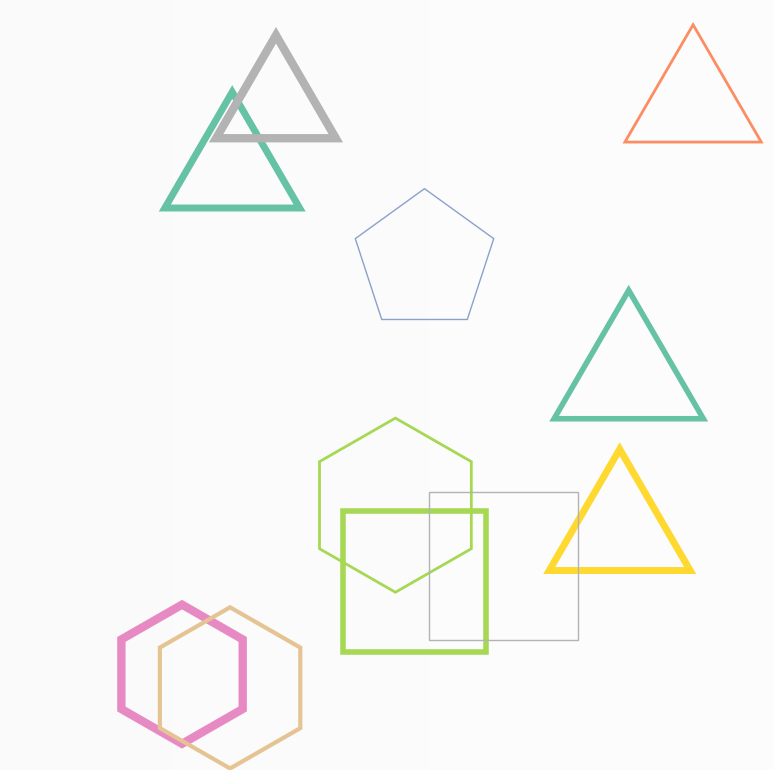[{"shape": "triangle", "thickness": 2, "radius": 0.56, "center": [0.811, 0.512]}, {"shape": "triangle", "thickness": 2.5, "radius": 0.5, "center": [0.3, 0.78]}, {"shape": "triangle", "thickness": 1, "radius": 0.51, "center": [0.894, 0.866]}, {"shape": "pentagon", "thickness": 0.5, "radius": 0.47, "center": [0.548, 0.661]}, {"shape": "hexagon", "thickness": 3, "radius": 0.45, "center": [0.235, 0.124]}, {"shape": "hexagon", "thickness": 1, "radius": 0.57, "center": [0.51, 0.344]}, {"shape": "square", "thickness": 2, "radius": 0.46, "center": [0.535, 0.245]}, {"shape": "triangle", "thickness": 2.5, "radius": 0.53, "center": [0.8, 0.312]}, {"shape": "hexagon", "thickness": 1.5, "radius": 0.52, "center": [0.297, 0.107]}, {"shape": "triangle", "thickness": 3, "radius": 0.45, "center": [0.356, 0.865]}, {"shape": "square", "thickness": 0.5, "radius": 0.48, "center": [0.65, 0.265]}]